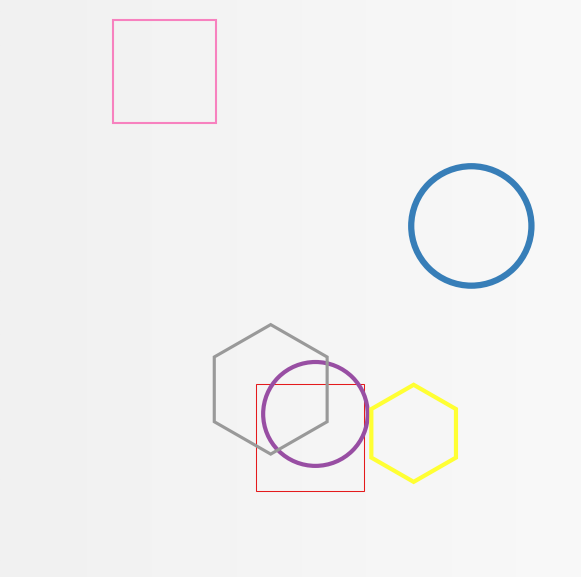[{"shape": "square", "thickness": 0.5, "radius": 0.46, "center": [0.533, 0.242]}, {"shape": "circle", "thickness": 3, "radius": 0.52, "center": [0.811, 0.608]}, {"shape": "circle", "thickness": 2, "radius": 0.45, "center": [0.543, 0.282]}, {"shape": "hexagon", "thickness": 2, "radius": 0.42, "center": [0.712, 0.249]}, {"shape": "square", "thickness": 1, "radius": 0.44, "center": [0.282, 0.875]}, {"shape": "hexagon", "thickness": 1.5, "radius": 0.56, "center": [0.466, 0.325]}]